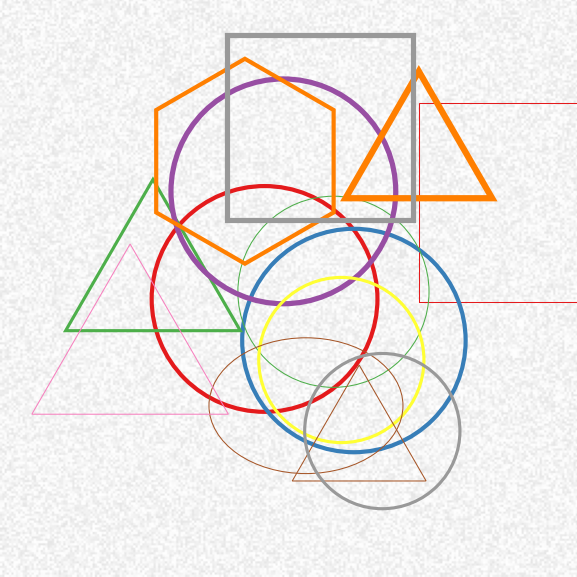[{"shape": "circle", "thickness": 2, "radius": 0.98, "center": [0.458, 0.481]}, {"shape": "square", "thickness": 0.5, "radius": 0.86, "center": [0.898, 0.648]}, {"shape": "circle", "thickness": 2, "radius": 0.97, "center": [0.613, 0.41]}, {"shape": "circle", "thickness": 0.5, "radius": 0.83, "center": [0.577, 0.494]}, {"shape": "triangle", "thickness": 1.5, "radius": 0.87, "center": [0.265, 0.514]}, {"shape": "circle", "thickness": 2.5, "radius": 0.97, "center": [0.491, 0.668]}, {"shape": "triangle", "thickness": 3, "radius": 0.73, "center": [0.725, 0.729]}, {"shape": "hexagon", "thickness": 2, "radius": 0.89, "center": [0.424, 0.72]}, {"shape": "circle", "thickness": 1.5, "radius": 0.72, "center": [0.591, 0.376]}, {"shape": "triangle", "thickness": 0.5, "radius": 0.67, "center": [0.622, 0.233]}, {"shape": "oval", "thickness": 0.5, "radius": 0.84, "center": [0.53, 0.297]}, {"shape": "triangle", "thickness": 0.5, "radius": 0.98, "center": [0.225, 0.38]}, {"shape": "square", "thickness": 2.5, "radius": 0.8, "center": [0.554, 0.778]}, {"shape": "circle", "thickness": 1.5, "radius": 0.67, "center": [0.662, 0.253]}]